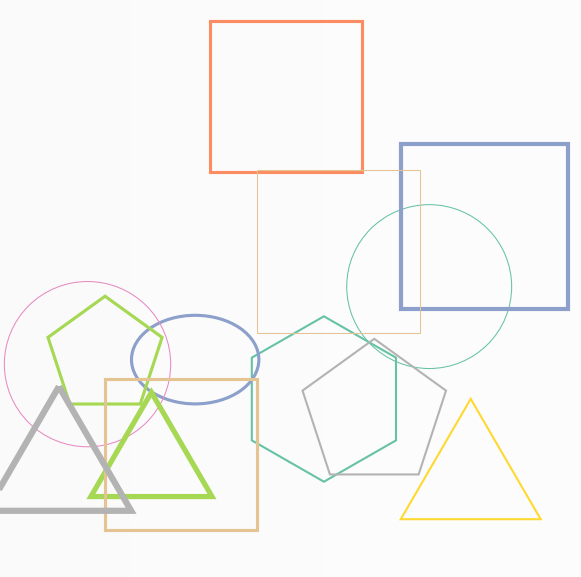[{"shape": "circle", "thickness": 0.5, "radius": 0.71, "center": [0.738, 0.503]}, {"shape": "hexagon", "thickness": 1, "radius": 0.72, "center": [0.557, 0.308]}, {"shape": "square", "thickness": 1.5, "radius": 0.65, "center": [0.492, 0.833]}, {"shape": "square", "thickness": 2, "radius": 0.72, "center": [0.833, 0.607]}, {"shape": "oval", "thickness": 1.5, "radius": 0.55, "center": [0.336, 0.376]}, {"shape": "circle", "thickness": 0.5, "radius": 0.72, "center": [0.151, 0.369]}, {"shape": "triangle", "thickness": 2.5, "radius": 0.6, "center": [0.261, 0.199]}, {"shape": "pentagon", "thickness": 1.5, "radius": 0.52, "center": [0.181, 0.383]}, {"shape": "triangle", "thickness": 1, "radius": 0.69, "center": [0.81, 0.17]}, {"shape": "square", "thickness": 0.5, "radius": 0.7, "center": [0.582, 0.564]}, {"shape": "square", "thickness": 1.5, "radius": 0.65, "center": [0.311, 0.212]}, {"shape": "pentagon", "thickness": 1, "radius": 0.65, "center": [0.644, 0.283]}, {"shape": "triangle", "thickness": 3, "radius": 0.72, "center": [0.101, 0.186]}]